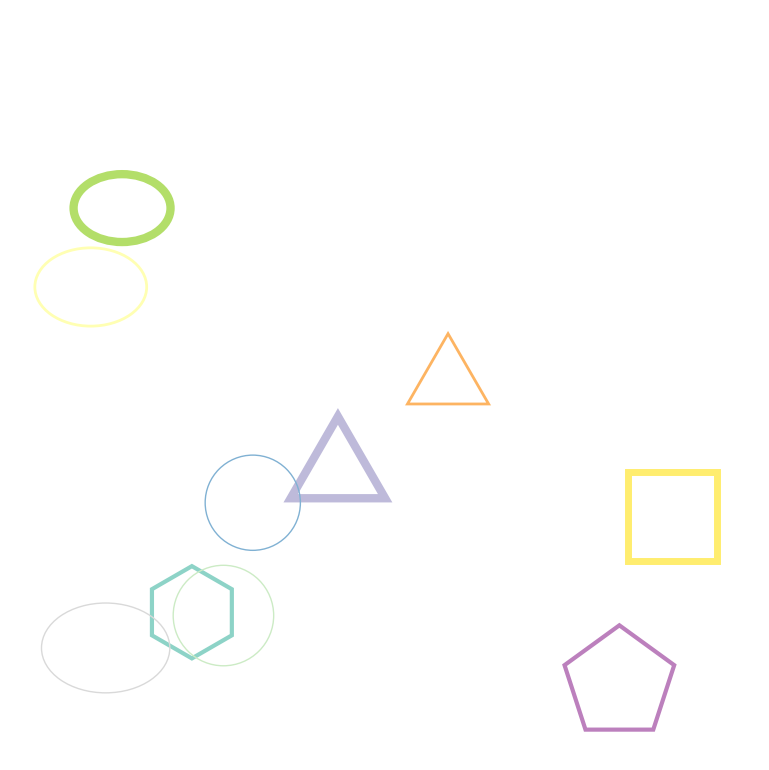[{"shape": "hexagon", "thickness": 1.5, "radius": 0.3, "center": [0.249, 0.205]}, {"shape": "oval", "thickness": 1, "radius": 0.36, "center": [0.118, 0.627]}, {"shape": "triangle", "thickness": 3, "radius": 0.35, "center": [0.439, 0.388]}, {"shape": "circle", "thickness": 0.5, "radius": 0.31, "center": [0.328, 0.347]}, {"shape": "triangle", "thickness": 1, "radius": 0.3, "center": [0.582, 0.506]}, {"shape": "oval", "thickness": 3, "radius": 0.31, "center": [0.159, 0.73]}, {"shape": "oval", "thickness": 0.5, "radius": 0.42, "center": [0.137, 0.159]}, {"shape": "pentagon", "thickness": 1.5, "radius": 0.37, "center": [0.804, 0.113]}, {"shape": "circle", "thickness": 0.5, "radius": 0.33, "center": [0.29, 0.201]}, {"shape": "square", "thickness": 2.5, "radius": 0.29, "center": [0.874, 0.329]}]